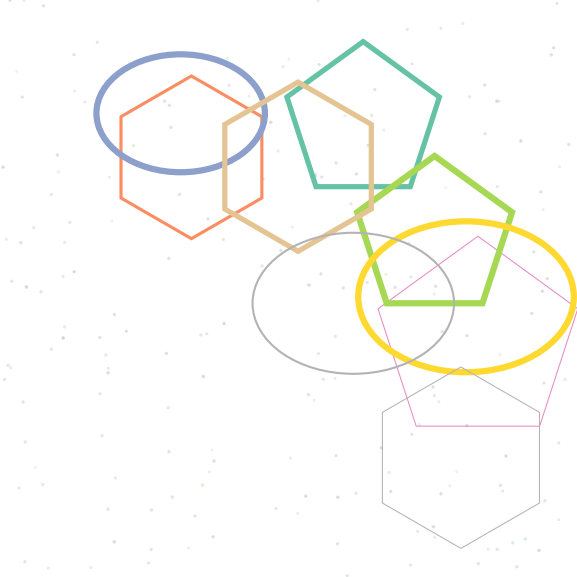[{"shape": "pentagon", "thickness": 2.5, "radius": 0.69, "center": [0.629, 0.788]}, {"shape": "hexagon", "thickness": 1.5, "radius": 0.7, "center": [0.331, 0.727]}, {"shape": "oval", "thickness": 3, "radius": 0.73, "center": [0.313, 0.803]}, {"shape": "pentagon", "thickness": 0.5, "radius": 0.91, "center": [0.828, 0.408]}, {"shape": "pentagon", "thickness": 3, "radius": 0.71, "center": [0.753, 0.588]}, {"shape": "oval", "thickness": 3, "radius": 0.93, "center": [0.807, 0.485]}, {"shape": "hexagon", "thickness": 2.5, "radius": 0.73, "center": [0.516, 0.71]}, {"shape": "oval", "thickness": 1, "radius": 0.87, "center": [0.612, 0.474]}, {"shape": "hexagon", "thickness": 0.5, "radius": 0.79, "center": [0.798, 0.207]}]